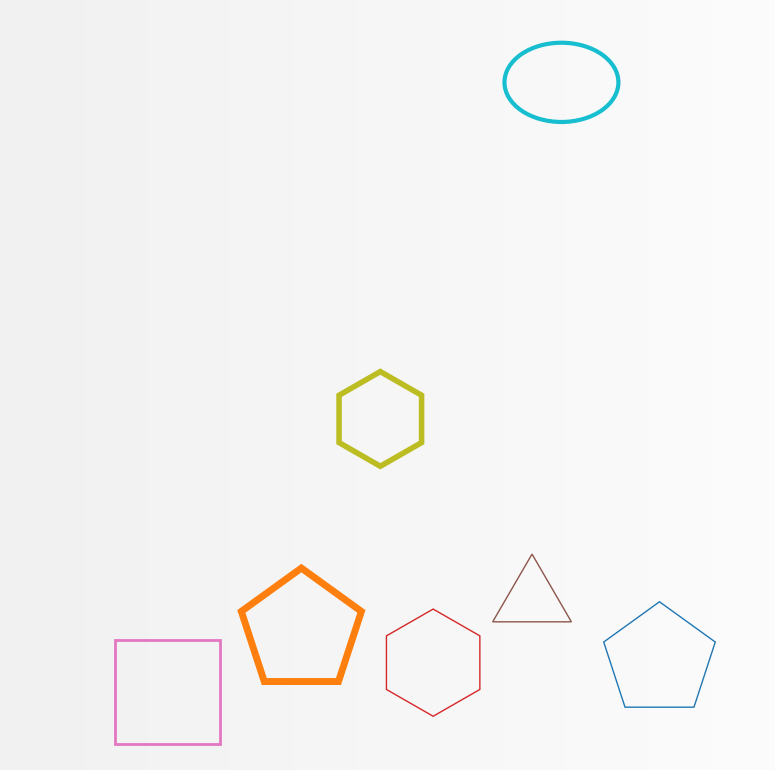[{"shape": "pentagon", "thickness": 0.5, "radius": 0.38, "center": [0.851, 0.143]}, {"shape": "pentagon", "thickness": 2.5, "radius": 0.41, "center": [0.389, 0.181]}, {"shape": "hexagon", "thickness": 0.5, "radius": 0.35, "center": [0.559, 0.139]}, {"shape": "triangle", "thickness": 0.5, "radius": 0.29, "center": [0.686, 0.222]}, {"shape": "square", "thickness": 1, "radius": 0.34, "center": [0.216, 0.101]}, {"shape": "hexagon", "thickness": 2, "radius": 0.31, "center": [0.491, 0.456]}, {"shape": "oval", "thickness": 1.5, "radius": 0.37, "center": [0.724, 0.893]}]